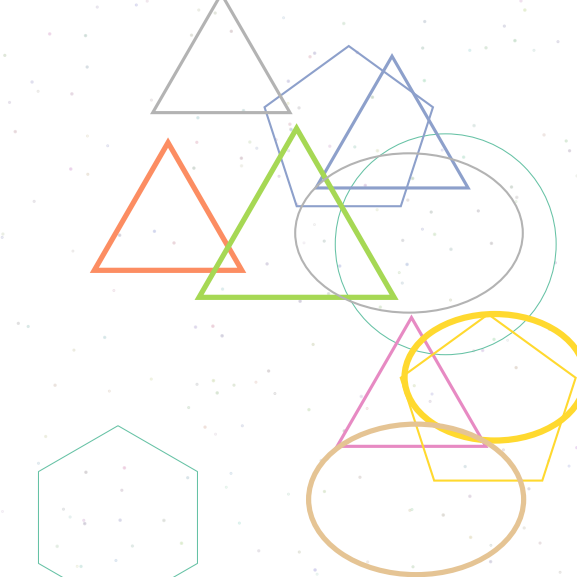[{"shape": "hexagon", "thickness": 0.5, "radius": 0.79, "center": [0.204, 0.103]}, {"shape": "circle", "thickness": 0.5, "radius": 0.96, "center": [0.772, 0.576]}, {"shape": "triangle", "thickness": 2.5, "radius": 0.74, "center": [0.291, 0.605]}, {"shape": "triangle", "thickness": 1.5, "radius": 0.76, "center": [0.679, 0.75]}, {"shape": "pentagon", "thickness": 1, "radius": 0.77, "center": [0.604, 0.766]}, {"shape": "triangle", "thickness": 1.5, "radius": 0.74, "center": [0.713, 0.301]}, {"shape": "triangle", "thickness": 2.5, "radius": 0.97, "center": [0.514, 0.582]}, {"shape": "pentagon", "thickness": 1, "radius": 0.8, "center": [0.845, 0.296]}, {"shape": "oval", "thickness": 3, "radius": 0.78, "center": [0.857, 0.346]}, {"shape": "oval", "thickness": 2.5, "radius": 0.93, "center": [0.721, 0.134]}, {"shape": "oval", "thickness": 1, "radius": 0.99, "center": [0.708, 0.596]}, {"shape": "triangle", "thickness": 1.5, "radius": 0.69, "center": [0.383, 0.873]}]